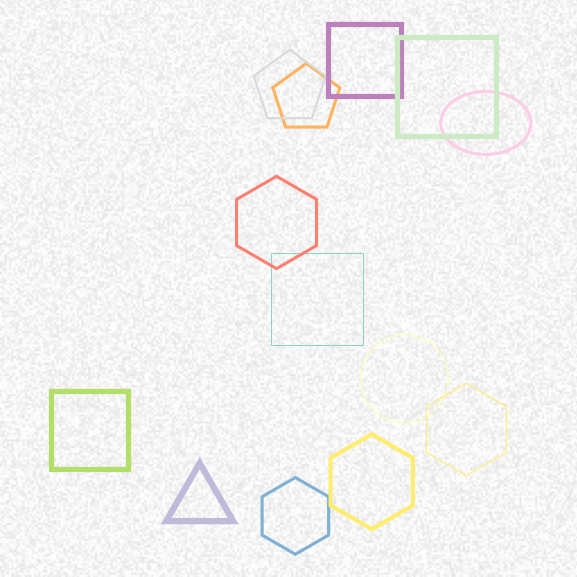[{"shape": "square", "thickness": 0.5, "radius": 0.4, "center": [0.548, 0.481]}, {"shape": "circle", "thickness": 0.5, "radius": 0.38, "center": [0.7, 0.343]}, {"shape": "triangle", "thickness": 3, "radius": 0.33, "center": [0.346, 0.13]}, {"shape": "hexagon", "thickness": 1.5, "radius": 0.4, "center": [0.479, 0.614]}, {"shape": "hexagon", "thickness": 1.5, "radius": 0.33, "center": [0.511, 0.106]}, {"shape": "pentagon", "thickness": 1.5, "radius": 0.3, "center": [0.53, 0.828]}, {"shape": "square", "thickness": 2.5, "radius": 0.34, "center": [0.155, 0.254]}, {"shape": "oval", "thickness": 1.5, "radius": 0.39, "center": [0.841, 0.786]}, {"shape": "pentagon", "thickness": 1, "radius": 0.33, "center": [0.502, 0.847]}, {"shape": "square", "thickness": 2.5, "radius": 0.31, "center": [0.631, 0.895]}, {"shape": "square", "thickness": 2.5, "radius": 0.43, "center": [0.774, 0.849]}, {"shape": "hexagon", "thickness": 2, "radius": 0.41, "center": [0.644, 0.165]}, {"shape": "hexagon", "thickness": 0.5, "radius": 0.4, "center": [0.808, 0.255]}]